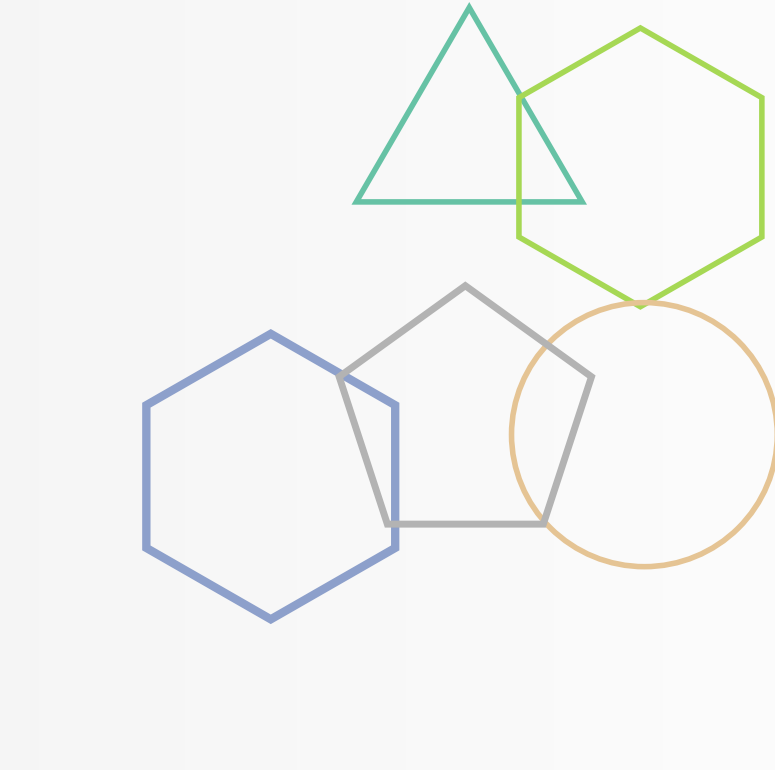[{"shape": "triangle", "thickness": 2, "radius": 0.84, "center": [0.605, 0.822]}, {"shape": "hexagon", "thickness": 3, "radius": 0.93, "center": [0.349, 0.381]}, {"shape": "hexagon", "thickness": 2, "radius": 0.9, "center": [0.826, 0.783]}, {"shape": "circle", "thickness": 2, "radius": 0.86, "center": [0.831, 0.436]}, {"shape": "pentagon", "thickness": 2.5, "radius": 0.86, "center": [0.6, 0.458]}]